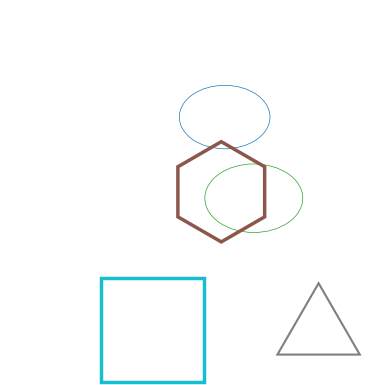[{"shape": "oval", "thickness": 0.5, "radius": 0.59, "center": [0.583, 0.696]}, {"shape": "oval", "thickness": 0.5, "radius": 0.64, "center": [0.659, 0.485]}, {"shape": "hexagon", "thickness": 2.5, "radius": 0.65, "center": [0.575, 0.502]}, {"shape": "triangle", "thickness": 1.5, "radius": 0.62, "center": [0.828, 0.141]}, {"shape": "square", "thickness": 2.5, "radius": 0.67, "center": [0.396, 0.143]}]